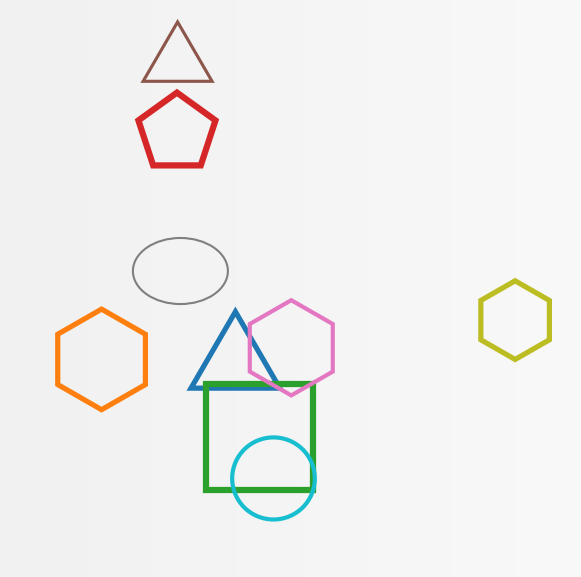[{"shape": "triangle", "thickness": 2.5, "radius": 0.44, "center": [0.405, 0.371]}, {"shape": "hexagon", "thickness": 2.5, "radius": 0.44, "center": [0.175, 0.377]}, {"shape": "square", "thickness": 3, "radius": 0.46, "center": [0.446, 0.242]}, {"shape": "pentagon", "thickness": 3, "radius": 0.35, "center": [0.304, 0.769]}, {"shape": "triangle", "thickness": 1.5, "radius": 0.34, "center": [0.306, 0.893]}, {"shape": "hexagon", "thickness": 2, "radius": 0.41, "center": [0.501, 0.397]}, {"shape": "oval", "thickness": 1, "radius": 0.41, "center": [0.31, 0.53]}, {"shape": "hexagon", "thickness": 2.5, "radius": 0.34, "center": [0.886, 0.445]}, {"shape": "circle", "thickness": 2, "radius": 0.36, "center": [0.471, 0.171]}]